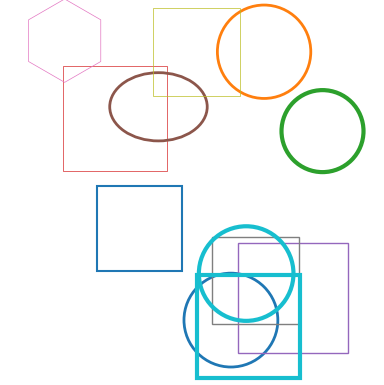[{"shape": "square", "thickness": 1.5, "radius": 0.56, "center": [0.363, 0.407]}, {"shape": "circle", "thickness": 2, "radius": 0.61, "center": [0.6, 0.169]}, {"shape": "circle", "thickness": 2, "radius": 0.61, "center": [0.686, 0.866]}, {"shape": "circle", "thickness": 3, "radius": 0.53, "center": [0.838, 0.659]}, {"shape": "square", "thickness": 0.5, "radius": 0.68, "center": [0.299, 0.692]}, {"shape": "square", "thickness": 1, "radius": 0.71, "center": [0.762, 0.226]}, {"shape": "oval", "thickness": 2, "radius": 0.63, "center": [0.412, 0.723]}, {"shape": "hexagon", "thickness": 0.5, "radius": 0.54, "center": [0.168, 0.894]}, {"shape": "square", "thickness": 1, "radius": 0.56, "center": [0.664, 0.271]}, {"shape": "square", "thickness": 0.5, "radius": 0.57, "center": [0.511, 0.865]}, {"shape": "circle", "thickness": 3, "radius": 0.61, "center": [0.639, 0.289]}, {"shape": "square", "thickness": 3, "radius": 0.67, "center": [0.646, 0.152]}]